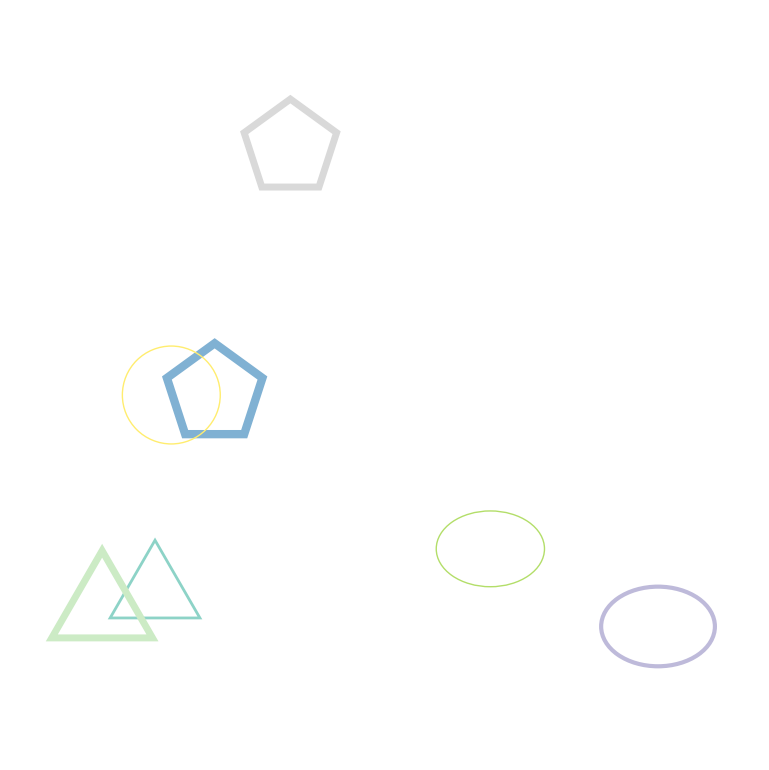[{"shape": "triangle", "thickness": 1, "radius": 0.34, "center": [0.201, 0.231]}, {"shape": "oval", "thickness": 1.5, "radius": 0.37, "center": [0.855, 0.186]}, {"shape": "pentagon", "thickness": 3, "radius": 0.33, "center": [0.279, 0.489]}, {"shape": "oval", "thickness": 0.5, "radius": 0.35, "center": [0.637, 0.287]}, {"shape": "pentagon", "thickness": 2.5, "radius": 0.32, "center": [0.377, 0.808]}, {"shape": "triangle", "thickness": 2.5, "radius": 0.38, "center": [0.133, 0.209]}, {"shape": "circle", "thickness": 0.5, "radius": 0.32, "center": [0.222, 0.487]}]